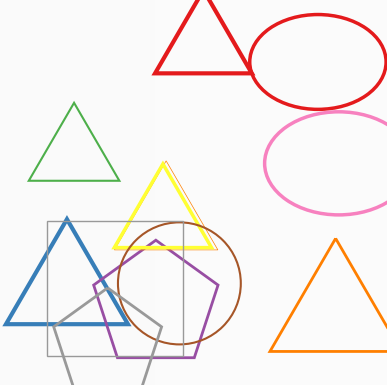[{"shape": "oval", "thickness": 2.5, "radius": 0.88, "center": [0.82, 0.839]}, {"shape": "triangle", "thickness": 3, "radius": 0.72, "center": [0.525, 0.882]}, {"shape": "triangle", "thickness": 3, "radius": 0.91, "center": [0.173, 0.249]}, {"shape": "triangle", "thickness": 1.5, "radius": 0.67, "center": [0.191, 0.598]}, {"shape": "pentagon", "thickness": 2, "radius": 0.84, "center": [0.402, 0.207]}, {"shape": "triangle", "thickness": 0.5, "radius": 0.77, "center": [0.429, 0.428]}, {"shape": "triangle", "thickness": 2, "radius": 0.98, "center": [0.866, 0.185]}, {"shape": "triangle", "thickness": 2.5, "radius": 0.72, "center": [0.42, 0.429]}, {"shape": "circle", "thickness": 1.5, "radius": 0.79, "center": [0.463, 0.264]}, {"shape": "oval", "thickness": 2.5, "radius": 0.96, "center": [0.874, 0.576]}, {"shape": "pentagon", "thickness": 2, "radius": 0.73, "center": [0.278, 0.106]}, {"shape": "square", "thickness": 1, "radius": 0.88, "center": [0.297, 0.251]}]